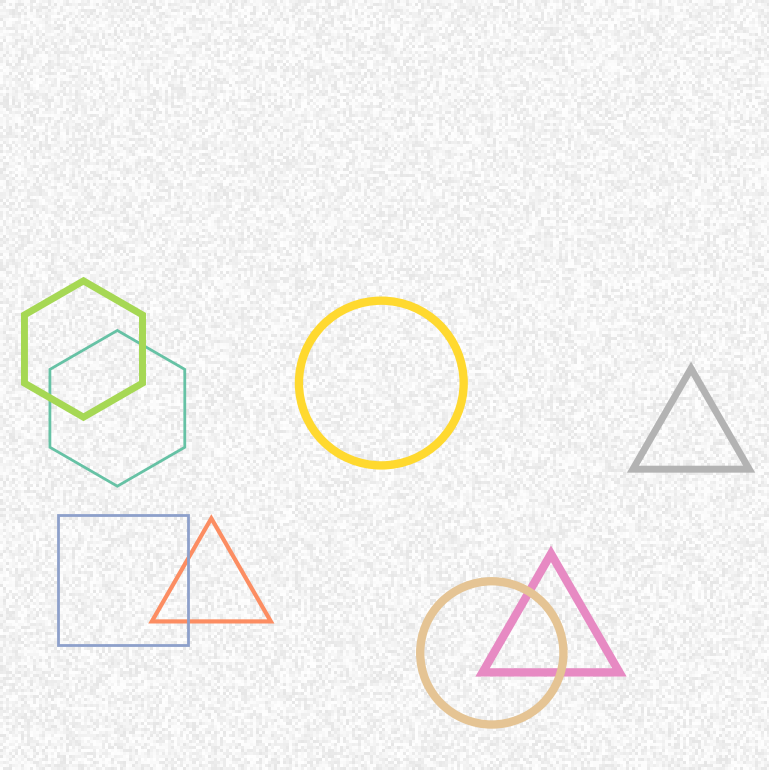[{"shape": "hexagon", "thickness": 1, "radius": 0.51, "center": [0.152, 0.47]}, {"shape": "triangle", "thickness": 1.5, "radius": 0.45, "center": [0.274, 0.238]}, {"shape": "square", "thickness": 1, "radius": 0.42, "center": [0.159, 0.247]}, {"shape": "triangle", "thickness": 3, "radius": 0.51, "center": [0.716, 0.178]}, {"shape": "hexagon", "thickness": 2.5, "radius": 0.44, "center": [0.108, 0.547]}, {"shape": "circle", "thickness": 3, "radius": 0.53, "center": [0.495, 0.503]}, {"shape": "circle", "thickness": 3, "radius": 0.47, "center": [0.639, 0.152]}, {"shape": "triangle", "thickness": 2.5, "radius": 0.44, "center": [0.897, 0.434]}]